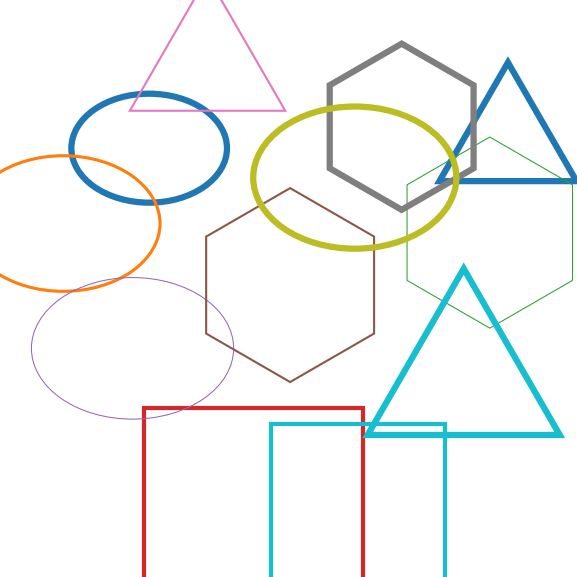[{"shape": "triangle", "thickness": 3, "radius": 0.68, "center": [0.88, 0.754]}, {"shape": "oval", "thickness": 3, "radius": 0.67, "center": [0.258, 0.743]}, {"shape": "oval", "thickness": 1.5, "radius": 0.84, "center": [0.109, 0.612]}, {"shape": "hexagon", "thickness": 0.5, "radius": 0.83, "center": [0.848, 0.596]}, {"shape": "square", "thickness": 2, "radius": 0.95, "center": [0.439, 0.104]}, {"shape": "oval", "thickness": 0.5, "radius": 0.88, "center": [0.23, 0.396]}, {"shape": "hexagon", "thickness": 1, "radius": 0.84, "center": [0.502, 0.505]}, {"shape": "triangle", "thickness": 1, "radius": 0.78, "center": [0.359, 0.885]}, {"shape": "hexagon", "thickness": 3, "radius": 0.72, "center": [0.695, 0.78]}, {"shape": "oval", "thickness": 3, "radius": 0.88, "center": [0.614, 0.692]}, {"shape": "square", "thickness": 2, "radius": 0.76, "center": [0.62, 0.114]}, {"shape": "triangle", "thickness": 3, "radius": 0.96, "center": [0.803, 0.342]}]